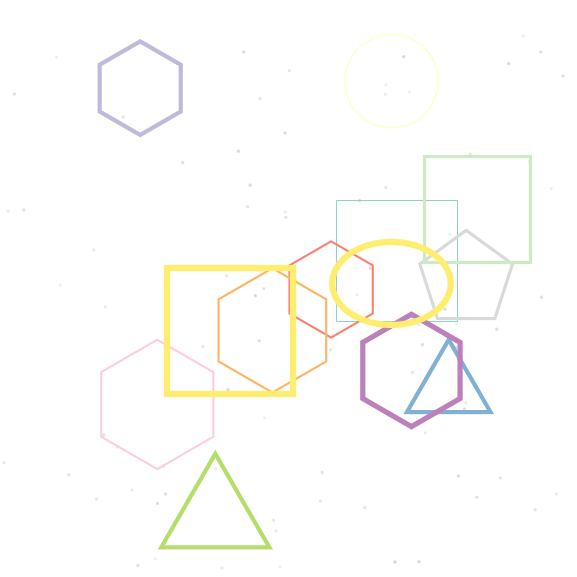[{"shape": "square", "thickness": 0.5, "radius": 0.53, "center": [0.686, 0.549]}, {"shape": "circle", "thickness": 0.5, "radius": 0.4, "center": [0.678, 0.858]}, {"shape": "hexagon", "thickness": 2, "radius": 0.41, "center": [0.243, 0.846]}, {"shape": "hexagon", "thickness": 1, "radius": 0.42, "center": [0.573, 0.498]}, {"shape": "triangle", "thickness": 2, "radius": 0.42, "center": [0.777, 0.327]}, {"shape": "hexagon", "thickness": 1, "radius": 0.54, "center": [0.472, 0.427]}, {"shape": "triangle", "thickness": 2, "radius": 0.54, "center": [0.373, 0.105]}, {"shape": "hexagon", "thickness": 1, "radius": 0.56, "center": [0.272, 0.299]}, {"shape": "pentagon", "thickness": 1.5, "radius": 0.42, "center": [0.807, 0.516]}, {"shape": "hexagon", "thickness": 2.5, "radius": 0.49, "center": [0.712, 0.358]}, {"shape": "square", "thickness": 1.5, "radius": 0.46, "center": [0.826, 0.638]}, {"shape": "square", "thickness": 3, "radius": 0.55, "center": [0.399, 0.426]}, {"shape": "oval", "thickness": 3, "radius": 0.51, "center": [0.678, 0.508]}]